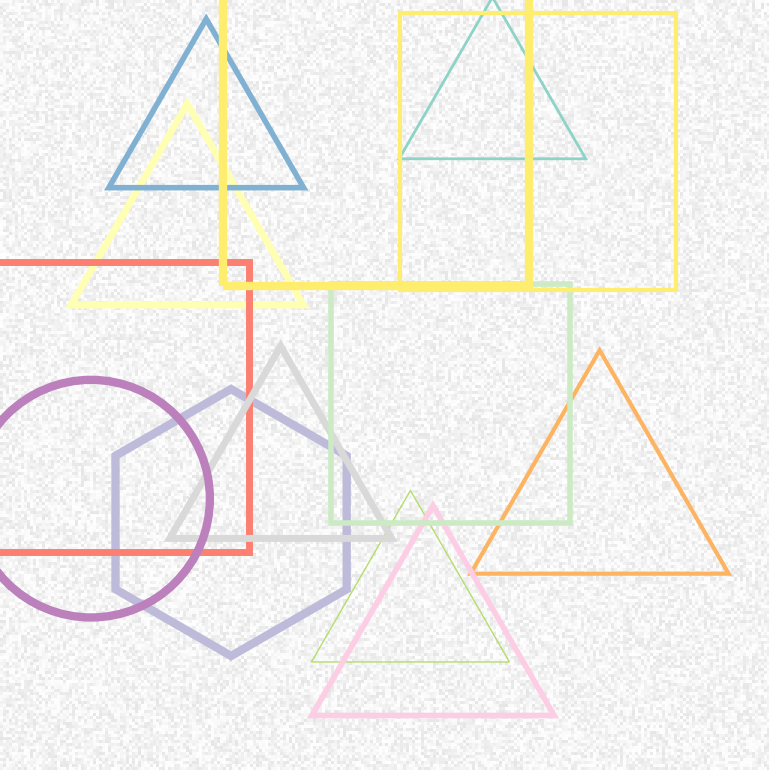[{"shape": "triangle", "thickness": 1, "radius": 0.7, "center": [0.64, 0.864]}, {"shape": "triangle", "thickness": 2.5, "radius": 0.87, "center": [0.243, 0.691]}, {"shape": "hexagon", "thickness": 3, "radius": 0.87, "center": [0.3, 0.321]}, {"shape": "square", "thickness": 2.5, "radius": 0.94, "center": [0.136, 0.471]}, {"shape": "triangle", "thickness": 2, "radius": 0.73, "center": [0.268, 0.829]}, {"shape": "triangle", "thickness": 1.5, "radius": 0.97, "center": [0.779, 0.352]}, {"shape": "triangle", "thickness": 0.5, "radius": 0.74, "center": [0.533, 0.215]}, {"shape": "triangle", "thickness": 2, "radius": 0.91, "center": [0.562, 0.162]}, {"shape": "triangle", "thickness": 2.5, "radius": 0.83, "center": [0.364, 0.384]}, {"shape": "circle", "thickness": 3, "radius": 0.77, "center": [0.118, 0.352]}, {"shape": "square", "thickness": 2, "radius": 0.78, "center": [0.585, 0.476]}, {"shape": "square", "thickness": 3, "radius": 0.99, "center": [0.489, 0.827]}, {"shape": "square", "thickness": 1.5, "radius": 0.9, "center": [0.699, 0.803]}]